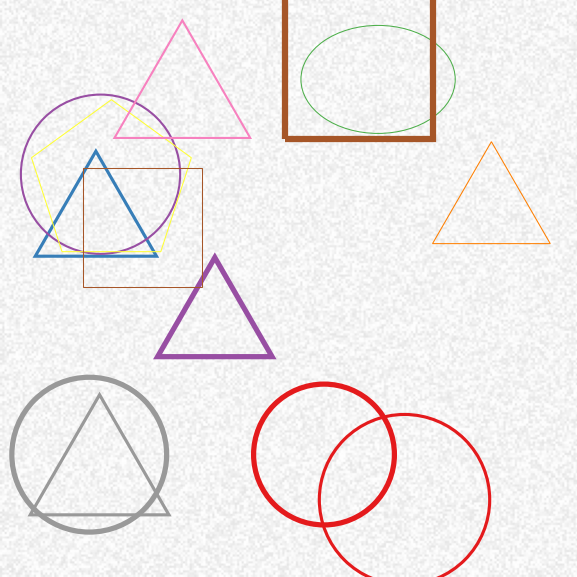[{"shape": "circle", "thickness": 1.5, "radius": 0.74, "center": [0.7, 0.134]}, {"shape": "circle", "thickness": 2.5, "radius": 0.61, "center": [0.561, 0.212]}, {"shape": "triangle", "thickness": 1.5, "radius": 0.61, "center": [0.166, 0.616]}, {"shape": "oval", "thickness": 0.5, "radius": 0.67, "center": [0.655, 0.862]}, {"shape": "triangle", "thickness": 2.5, "radius": 0.57, "center": [0.372, 0.439]}, {"shape": "circle", "thickness": 1, "radius": 0.69, "center": [0.174, 0.697]}, {"shape": "triangle", "thickness": 0.5, "radius": 0.59, "center": [0.851, 0.636]}, {"shape": "pentagon", "thickness": 0.5, "radius": 0.73, "center": [0.193, 0.681]}, {"shape": "square", "thickness": 0.5, "radius": 0.52, "center": [0.246, 0.604]}, {"shape": "square", "thickness": 3, "radius": 0.64, "center": [0.622, 0.887]}, {"shape": "triangle", "thickness": 1, "radius": 0.68, "center": [0.316, 0.828]}, {"shape": "circle", "thickness": 2.5, "radius": 0.67, "center": [0.155, 0.212]}, {"shape": "triangle", "thickness": 1.5, "radius": 0.69, "center": [0.172, 0.177]}]